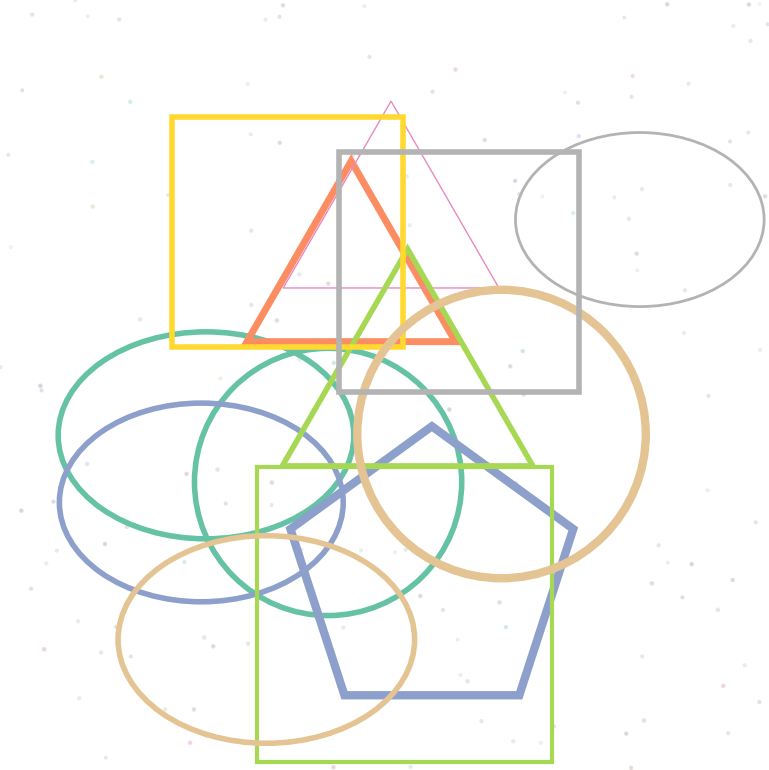[{"shape": "oval", "thickness": 2, "radius": 0.96, "center": [0.268, 0.435]}, {"shape": "circle", "thickness": 2, "radius": 0.87, "center": [0.426, 0.374]}, {"shape": "triangle", "thickness": 2.5, "radius": 0.78, "center": [0.456, 0.634]}, {"shape": "pentagon", "thickness": 3, "radius": 0.97, "center": [0.561, 0.253]}, {"shape": "oval", "thickness": 2, "radius": 0.92, "center": [0.261, 0.347]}, {"shape": "triangle", "thickness": 0.5, "radius": 0.81, "center": [0.508, 0.707]}, {"shape": "square", "thickness": 1.5, "radius": 0.96, "center": [0.526, 0.202]}, {"shape": "triangle", "thickness": 2, "radius": 0.94, "center": [0.529, 0.489]}, {"shape": "square", "thickness": 2, "radius": 0.75, "center": [0.373, 0.699]}, {"shape": "oval", "thickness": 2, "radius": 0.96, "center": [0.346, 0.17]}, {"shape": "circle", "thickness": 3, "radius": 0.94, "center": [0.651, 0.436]}, {"shape": "square", "thickness": 2, "radius": 0.78, "center": [0.597, 0.647]}, {"shape": "oval", "thickness": 1, "radius": 0.81, "center": [0.831, 0.715]}]